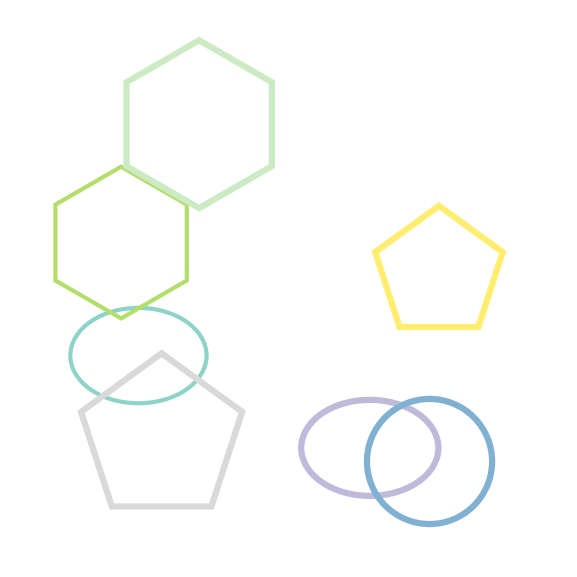[{"shape": "oval", "thickness": 2, "radius": 0.59, "center": [0.24, 0.383]}, {"shape": "oval", "thickness": 3, "radius": 0.59, "center": [0.64, 0.224]}, {"shape": "circle", "thickness": 3, "radius": 0.54, "center": [0.744, 0.2]}, {"shape": "hexagon", "thickness": 2, "radius": 0.66, "center": [0.21, 0.579]}, {"shape": "pentagon", "thickness": 3, "radius": 0.73, "center": [0.28, 0.241]}, {"shape": "hexagon", "thickness": 3, "radius": 0.73, "center": [0.345, 0.784]}, {"shape": "pentagon", "thickness": 3, "radius": 0.58, "center": [0.76, 0.527]}]